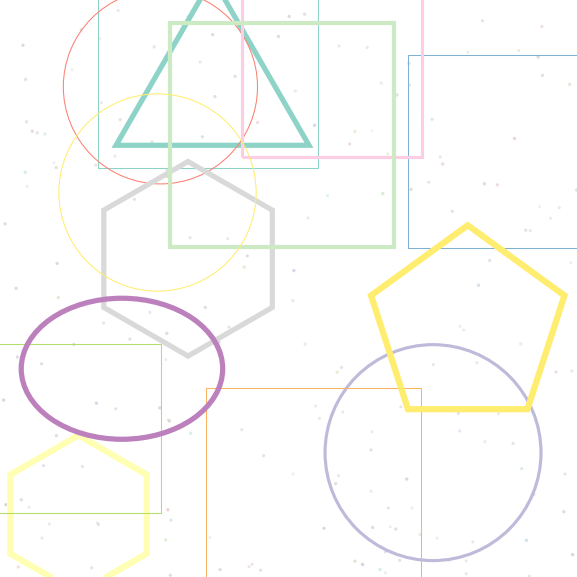[{"shape": "square", "thickness": 0.5, "radius": 0.96, "center": [0.36, 0.899]}, {"shape": "triangle", "thickness": 2.5, "radius": 0.96, "center": [0.368, 0.844]}, {"shape": "hexagon", "thickness": 3, "radius": 0.68, "center": [0.136, 0.109]}, {"shape": "circle", "thickness": 1.5, "radius": 0.93, "center": [0.75, 0.215]}, {"shape": "circle", "thickness": 0.5, "radius": 0.84, "center": [0.278, 0.849]}, {"shape": "square", "thickness": 0.5, "radius": 0.83, "center": [0.873, 0.737]}, {"shape": "square", "thickness": 0.5, "radius": 0.93, "center": [0.543, 0.141]}, {"shape": "square", "thickness": 0.5, "radius": 0.73, "center": [0.132, 0.258]}, {"shape": "square", "thickness": 1.5, "radius": 0.78, "center": [0.576, 0.883]}, {"shape": "hexagon", "thickness": 2.5, "radius": 0.84, "center": [0.326, 0.551]}, {"shape": "oval", "thickness": 2.5, "radius": 0.87, "center": [0.211, 0.361]}, {"shape": "square", "thickness": 2, "radius": 0.97, "center": [0.488, 0.766]}, {"shape": "pentagon", "thickness": 3, "radius": 0.88, "center": [0.81, 0.433]}, {"shape": "circle", "thickness": 0.5, "radius": 0.85, "center": [0.273, 0.666]}]